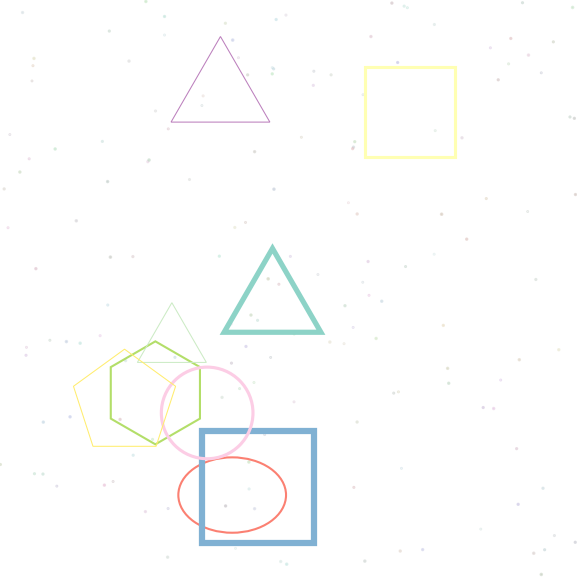[{"shape": "triangle", "thickness": 2.5, "radius": 0.48, "center": [0.472, 0.472]}, {"shape": "square", "thickness": 1.5, "radius": 0.39, "center": [0.71, 0.805]}, {"shape": "oval", "thickness": 1, "radius": 0.47, "center": [0.402, 0.142]}, {"shape": "square", "thickness": 3, "radius": 0.48, "center": [0.447, 0.156]}, {"shape": "hexagon", "thickness": 1, "radius": 0.45, "center": [0.269, 0.319]}, {"shape": "circle", "thickness": 1.5, "radius": 0.4, "center": [0.359, 0.284]}, {"shape": "triangle", "thickness": 0.5, "radius": 0.49, "center": [0.382, 0.837]}, {"shape": "triangle", "thickness": 0.5, "radius": 0.34, "center": [0.298, 0.406]}, {"shape": "pentagon", "thickness": 0.5, "radius": 0.46, "center": [0.216, 0.302]}]